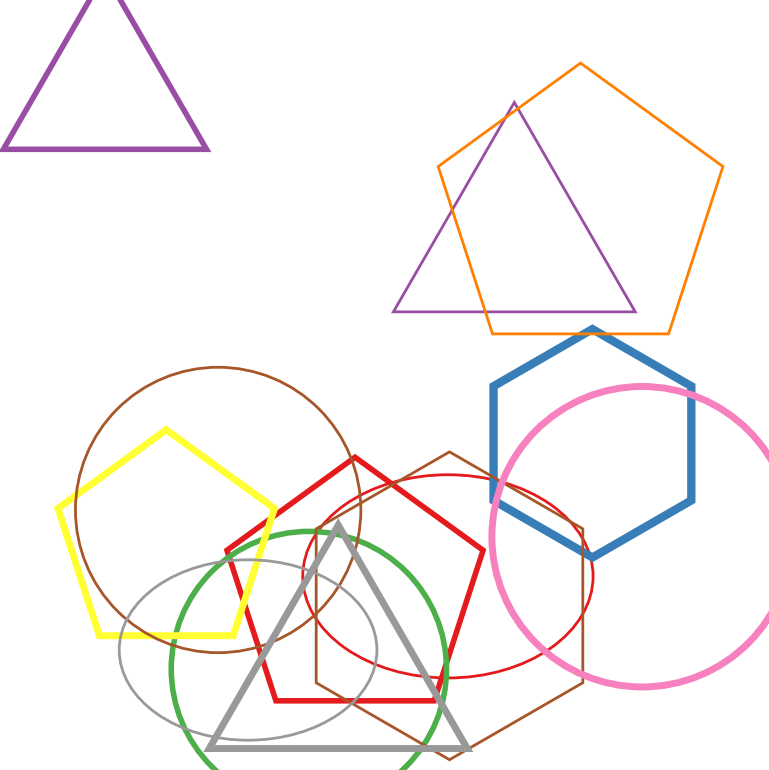[{"shape": "oval", "thickness": 1, "radius": 0.94, "center": [0.582, 0.251]}, {"shape": "pentagon", "thickness": 2, "radius": 0.87, "center": [0.461, 0.231]}, {"shape": "hexagon", "thickness": 3, "radius": 0.74, "center": [0.769, 0.424]}, {"shape": "circle", "thickness": 2, "radius": 0.89, "center": [0.401, 0.131]}, {"shape": "triangle", "thickness": 2, "radius": 0.76, "center": [0.136, 0.882]}, {"shape": "triangle", "thickness": 1, "radius": 0.91, "center": [0.668, 0.686]}, {"shape": "pentagon", "thickness": 1, "radius": 0.97, "center": [0.754, 0.724]}, {"shape": "pentagon", "thickness": 2.5, "radius": 0.74, "center": [0.216, 0.294]}, {"shape": "circle", "thickness": 1, "radius": 0.93, "center": [0.283, 0.338]}, {"shape": "hexagon", "thickness": 1, "radius": 1.0, "center": [0.584, 0.213]}, {"shape": "circle", "thickness": 2.5, "radius": 0.98, "center": [0.834, 0.303]}, {"shape": "oval", "thickness": 1, "radius": 0.84, "center": [0.322, 0.156]}, {"shape": "triangle", "thickness": 2.5, "radius": 0.97, "center": [0.439, 0.125]}]